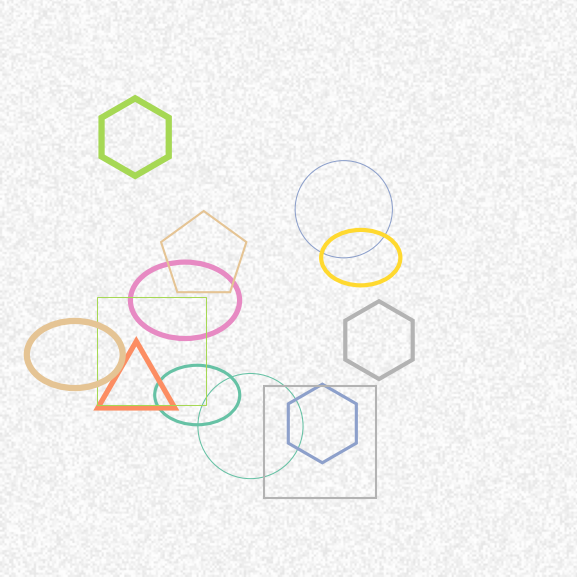[{"shape": "oval", "thickness": 1.5, "radius": 0.37, "center": [0.342, 0.315]}, {"shape": "circle", "thickness": 0.5, "radius": 0.46, "center": [0.434, 0.261]}, {"shape": "triangle", "thickness": 2.5, "radius": 0.39, "center": [0.236, 0.331]}, {"shape": "circle", "thickness": 0.5, "radius": 0.42, "center": [0.595, 0.637]}, {"shape": "hexagon", "thickness": 1.5, "radius": 0.34, "center": [0.558, 0.266]}, {"shape": "oval", "thickness": 2.5, "radius": 0.47, "center": [0.32, 0.479]}, {"shape": "hexagon", "thickness": 3, "radius": 0.34, "center": [0.234, 0.762]}, {"shape": "square", "thickness": 0.5, "radius": 0.47, "center": [0.263, 0.391]}, {"shape": "oval", "thickness": 2, "radius": 0.34, "center": [0.625, 0.553]}, {"shape": "oval", "thickness": 3, "radius": 0.42, "center": [0.129, 0.385]}, {"shape": "pentagon", "thickness": 1, "radius": 0.39, "center": [0.353, 0.556]}, {"shape": "hexagon", "thickness": 2, "radius": 0.34, "center": [0.656, 0.41]}, {"shape": "square", "thickness": 1, "radius": 0.49, "center": [0.554, 0.234]}]